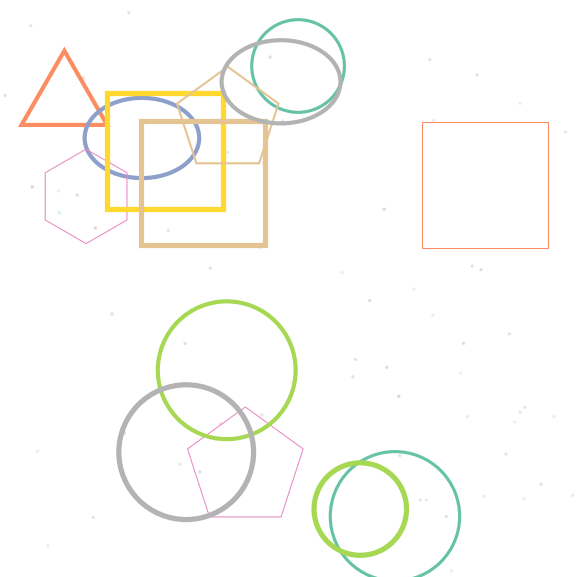[{"shape": "circle", "thickness": 1.5, "radius": 0.4, "center": [0.516, 0.885]}, {"shape": "circle", "thickness": 1.5, "radius": 0.56, "center": [0.684, 0.105]}, {"shape": "triangle", "thickness": 2, "radius": 0.43, "center": [0.111, 0.826]}, {"shape": "square", "thickness": 0.5, "radius": 0.55, "center": [0.839, 0.679]}, {"shape": "oval", "thickness": 2, "radius": 0.5, "center": [0.246, 0.76]}, {"shape": "pentagon", "thickness": 0.5, "radius": 0.53, "center": [0.425, 0.189]}, {"shape": "hexagon", "thickness": 0.5, "radius": 0.41, "center": [0.149, 0.659]}, {"shape": "circle", "thickness": 2.5, "radius": 0.4, "center": [0.624, 0.118]}, {"shape": "circle", "thickness": 2, "radius": 0.6, "center": [0.393, 0.358]}, {"shape": "square", "thickness": 2.5, "radius": 0.5, "center": [0.286, 0.738]}, {"shape": "pentagon", "thickness": 1, "radius": 0.46, "center": [0.394, 0.791]}, {"shape": "square", "thickness": 2.5, "radius": 0.54, "center": [0.352, 0.682]}, {"shape": "oval", "thickness": 2, "radius": 0.51, "center": [0.487, 0.857]}, {"shape": "circle", "thickness": 2.5, "radius": 0.58, "center": [0.322, 0.216]}]